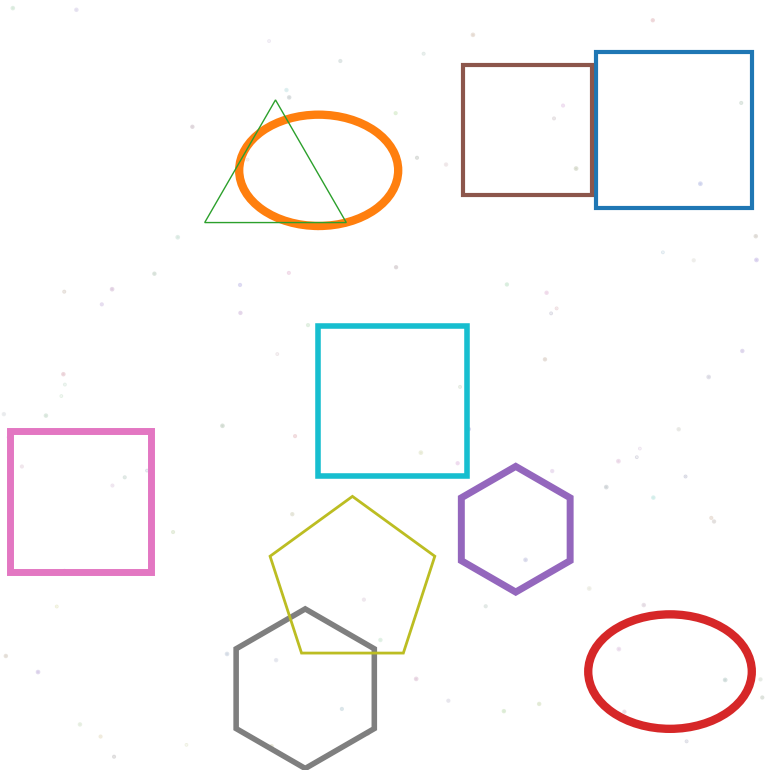[{"shape": "square", "thickness": 1.5, "radius": 0.51, "center": [0.875, 0.831]}, {"shape": "oval", "thickness": 3, "radius": 0.52, "center": [0.414, 0.779]}, {"shape": "triangle", "thickness": 0.5, "radius": 0.53, "center": [0.358, 0.764]}, {"shape": "oval", "thickness": 3, "radius": 0.53, "center": [0.87, 0.128]}, {"shape": "hexagon", "thickness": 2.5, "radius": 0.41, "center": [0.67, 0.313]}, {"shape": "square", "thickness": 1.5, "radius": 0.42, "center": [0.685, 0.831]}, {"shape": "square", "thickness": 2.5, "radius": 0.46, "center": [0.105, 0.349]}, {"shape": "hexagon", "thickness": 2, "radius": 0.52, "center": [0.396, 0.106]}, {"shape": "pentagon", "thickness": 1, "radius": 0.56, "center": [0.458, 0.243]}, {"shape": "square", "thickness": 2, "radius": 0.49, "center": [0.51, 0.479]}]